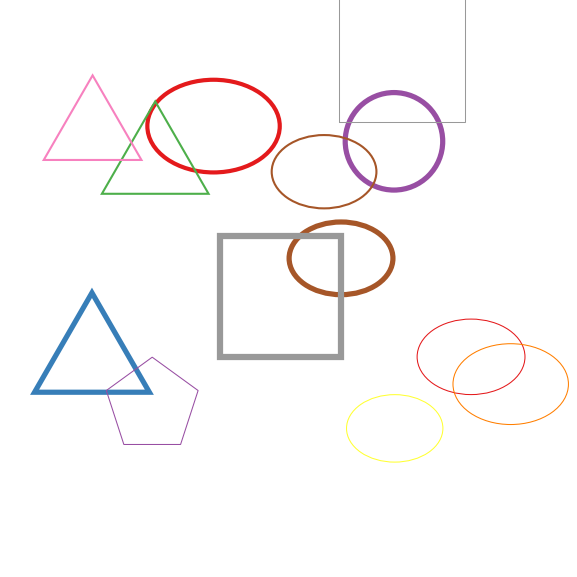[{"shape": "oval", "thickness": 2, "radius": 0.57, "center": [0.37, 0.781]}, {"shape": "oval", "thickness": 0.5, "radius": 0.47, "center": [0.816, 0.381]}, {"shape": "triangle", "thickness": 2.5, "radius": 0.57, "center": [0.159, 0.377]}, {"shape": "triangle", "thickness": 1, "radius": 0.53, "center": [0.269, 0.717]}, {"shape": "circle", "thickness": 2.5, "radius": 0.42, "center": [0.682, 0.754]}, {"shape": "pentagon", "thickness": 0.5, "radius": 0.42, "center": [0.264, 0.297]}, {"shape": "oval", "thickness": 0.5, "radius": 0.5, "center": [0.884, 0.334]}, {"shape": "oval", "thickness": 0.5, "radius": 0.42, "center": [0.683, 0.257]}, {"shape": "oval", "thickness": 1, "radius": 0.45, "center": [0.561, 0.702]}, {"shape": "oval", "thickness": 2.5, "radius": 0.45, "center": [0.591, 0.552]}, {"shape": "triangle", "thickness": 1, "radius": 0.49, "center": [0.16, 0.771]}, {"shape": "square", "thickness": 0.5, "radius": 0.55, "center": [0.696, 0.898]}, {"shape": "square", "thickness": 3, "radius": 0.53, "center": [0.485, 0.486]}]